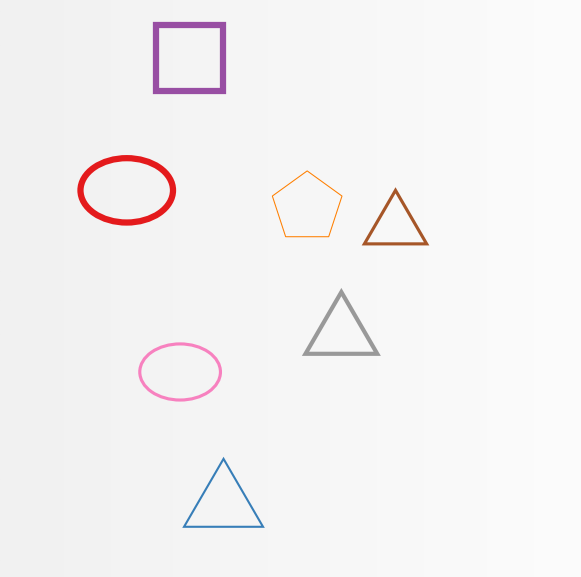[{"shape": "oval", "thickness": 3, "radius": 0.4, "center": [0.218, 0.67]}, {"shape": "triangle", "thickness": 1, "radius": 0.39, "center": [0.385, 0.126]}, {"shape": "square", "thickness": 3, "radius": 0.29, "center": [0.326, 0.898]}, {"shape": "pentagon", "thickness": 0.5, "radius": 0.31, "center": [0.528, 0.64]}, {"shape": "triangle", "thickness": 1.5, "radius": 0.31, "center": [0.68, 0.608]}, {"shape": "oval", "thickness": 1.5, "radius": 0.35, "center": [0.31, 0.355]}, {"shape": "triangle", "thickness": 2, "radius": 0.36, "center": [0.587, 0.422]}]